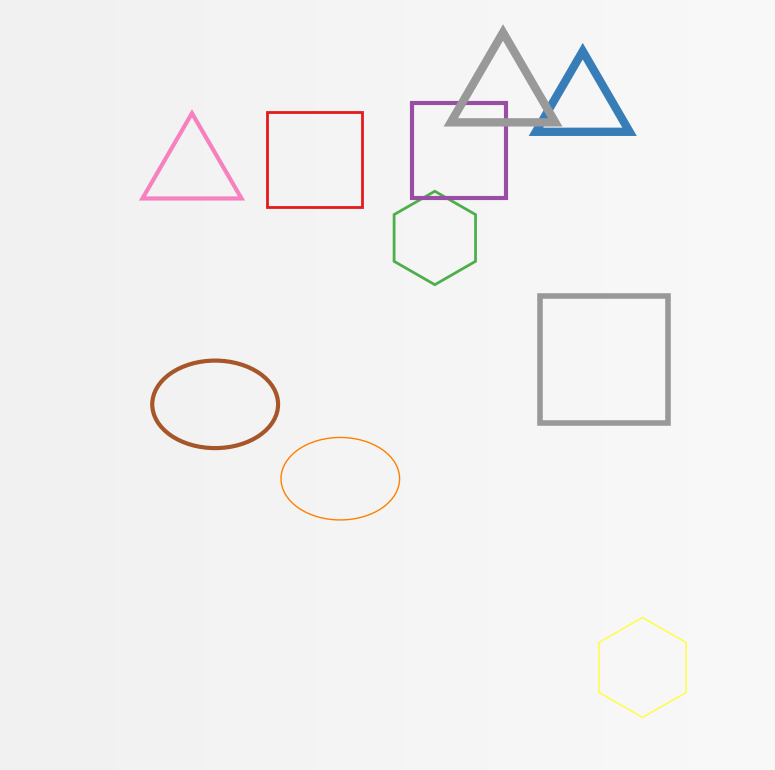[{"shape": "square", "thickness": 1, "radius": 0.31, "center": [0.405, 0.793]}, {"shape": "triangle", "thickness": 3, "radius": 0.35, "center": [0.752, 0.864]}, {"shape": "hexagon", "thickness": 1, "radius": 0.3, "center": [0.561, 0.691]}, {"shape": "square", "thickness": 1.5, "radius": 0.31, "center": [0.592, 0.805]}, {"shape": "oval", "thickness": 0.5, "radius": 0.38, "center": [0.439, 0.378]}, {"shape": "hexagon", "thickness": 0.5, "radius": 0.32, "center": [0.829, 0.133]}, {"shape": "oval", "thickness": 1.5, "radius": 0.41, "center": [0.278, 0.475]}, {"shape": "triangle", "thickness": 1.5, "radius": 0.37, "center": [0.248, 0.779]}, {"shape": "square", "thickness": 2, "radius": 0.41, "center": [0.779, 0.533]}, {"shape": "triangle", "thickness": 3, "radius": 0.39, "center": [0.649, 0.88]}]